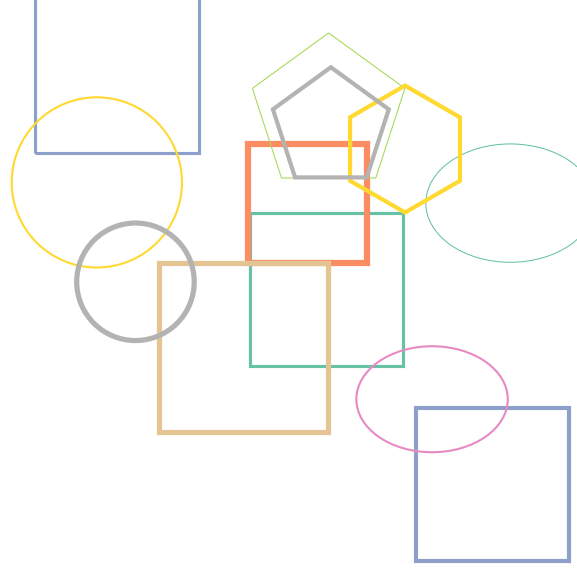[{"shape": "square", "thickness": 1.5, "radius": 0.66, "center": [0.566, 0.498]}, {"shape": "oval", "thickness": 0.5, "radius": 0.73, "center": [0.884, 0.647]}, {"shape": "square", "thickness": 3, "radius": 0.52, "center": [0.533, 0.646]}, {"shape": "square", "thickness": 2, "radius": 0.66, "center": [0.853, 0.161]}, {"shape": "square", "thickness": 1.5, "radius": 0.71, "center": [0.202, 0.875]}, {"shape": "oval", "thickness": 1, "radius": 0.66, "center": [0.748, 0.308]}, {"shape": "pentagon", "thickness": 0.5, "radius": 0.69, "center": [0.569, 0.803]}, {"shape": "circle", "thickness": 1, "radius": 0.74, "center": [0.168, 0.683]}, {"shape": "hexagon", "thickness": 2, "radius": 0.55, "center": [0.701, 0.741]}, {"shape": "square", "thickness": 2.5, "radius": 0.73, "center": [0.422, 0.397]}, {"shape": "circle", "thickness": 2.5, "radius": 0.51, "center": [0.235, 0.511]}, {"shape": "pentagon", "thickness": 2, "radius": 0.53, "center": [0.573, 0.777]}]